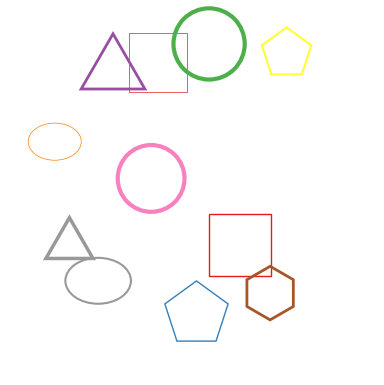[{"shape": "square", "thickness": 1, "radius": 0.4, "center": [0.624, 0.363]}, {"shape": "square", "thickness": 0.5, "radius": 0.38, "center": [0.411, 0.837]}, {"shape": "pentagon", "thickness": 1, "radius": 0.43, "center": [0.51, 0.184]}, {"shape": "circle", "thickness": 3, "radius": 0.46, "center": [0.543, 0.886]}, {"shape": "triangle", "thickness": 2, "radius": 0.48, "center": [0.294, 0.817]}, {"shape": "oval", "thickness": 0.5, "radius": 0.34, "center": [0.142, 0.632]}, {"shape": "pentagon", "thickness": 1.5, "radius": 0.34, "center": [0.744, 0.862]}, {"shape": "hexagon", "thickness": 2, "radius": 0.35, "center": [0.702, 0.239]}, {"shape": "circle", "thickness": 3, "radius": 0.43, "center": [0.393, 0.537]}, {"shape": "triangle", "thickness": 2.5, "radius": 0.35, "center": [0.18, 0.364]}, {"shape": "oval", "thickness": 1.5, "radius": 0.43, "center": [0.255, 0.271]}]